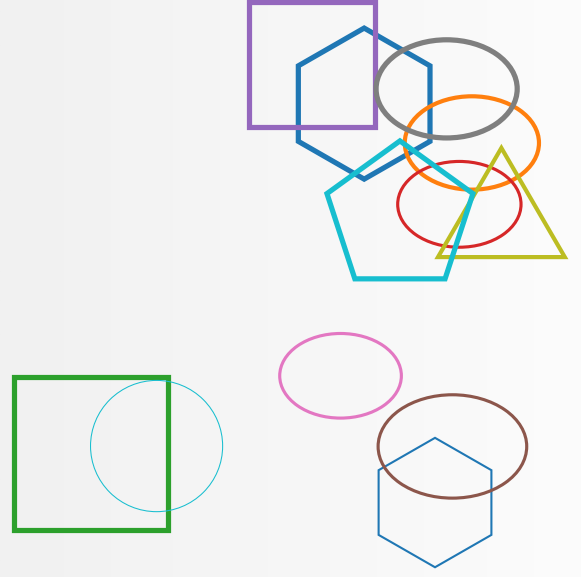[{"shape": "hexagon", "thickness": 2.5, "radius": 0.65, "center": [0.627, 0.82]}, {"shape": "hexagon", "thickness": 1, "radius": 0.56, "center": [0.748, 0.129]}, {"shape": "oval", "thickness": 2, "radius": 0.58, "center": [0.812, 0.752]}, {"shape": "square", "thickness": 2.5, "radius": 0.66, "center": [0.156, 0.214]}, {"shape": "oval", "thickness": 1.5, "radius": 0.53, "center": [0.79, 0.645]}, {"shape": "square", "thickness": 2.5, "radius": 0.54, "center": [0.537, 0.887]}, {"shape": "oval", "thickness": 1.5, "radius": 0.64, "center": [0.778, 0.226]}, {"shape": "oval", "thickness": 1.5, "radius": 0.52, "center": [0.586, 0.348]}, {"shape": "oval", "thickness": 2.5, "radius": 0.61, "center": [0.768, 0.845]}, {"shape": "triangle", "thickness": 2, "radius": 0.63, "center": [0.863, 0.617]}, {"shape": "circle", "thickness": 0.5, "radius": 0.57, "center": [0.269, 0.227]}, {"shape": "pentagon", "thickness": 2.5, "radius": 0.66, "center": [0.688, 0.623]}]